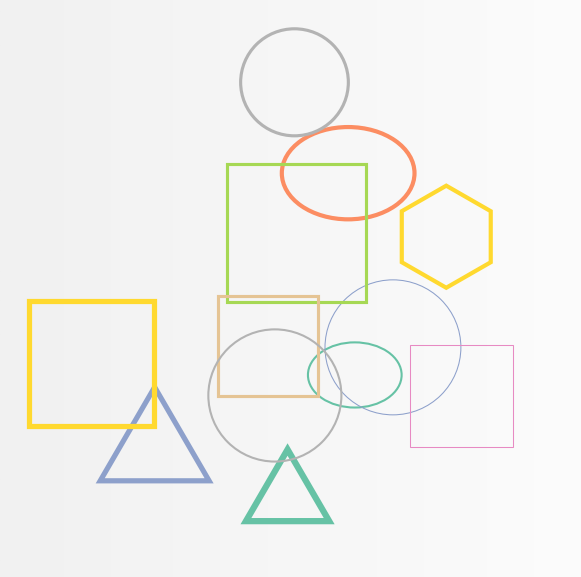[{"shape": "oval", "thickness": 1, "radius": 0.4, "center": [0.61, 0.35]}, {"shape": "triangle", "thickness": 3, "radius": 0.41, "center": [0.495, 0.138]}, {"shape": "oval", "thickness": 2, "radius": 0.57, "center": [0.599, 0.699]}, {"shape": "triangle", "thickness": 2.5, "radius": 0.54, "center": [0.266, 0.221]}, {"shape": "circle", "thickness": 0.5, "radius": 0.58, "center": [0.676, 0.398]}, {"shape": "square", "thickness": 0.5, "radius": 0.44, "center": [0.794, 0.314]}, {"shape": "square", "thickness": 1.5, "radius": 0.6, "center": [0.511, 0.596]}, {"shape": "hexagon", "thickness": 2, "radius": 0.44, "center": [0.768, 0.589]}, {"shape": "square", "thickness": 2.5, "radius": 0.54, "center": [0.157, 0.37]}, {"shape": "square", "thickness": 1.5, "radius": 0.43, "center": [0.461, 0.4]}, {"shape": "circle", "thickness": 1, "radius": 0.57, "center": [0.473, 0.314]}, {"shape": "circle", "thickness": 1.5, "radius": 0.46, "center": [0.507, 0.857]}]